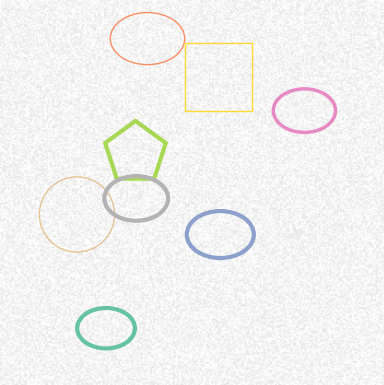[{"shape": "oval", "thickness": 3, "radius": 0.37, "center": [0.275, 0.148]}, {"shape": "oval", "thickness": 1, "radius": 0.48, "center": [0.383, 0.9]}, {"shape": "oval", "thickness": 3, "radius": 0.44, "center": [0.572, 0.391]}, {"shape": "oval", "thickness": 2.5, "radius": 0.4, "center": [0.791, 0.713]}, {"shape": "pentagon", "thickness": 3, "radius": 0.41, "center": [0.352, 0.603]}, {"shape": "square", "thickness": 1, "radius": 0.44, "center": [0.567, 0.8]}, {"shape": "circle", "thickness": 1, "radius": 0.49, "center": [0.2, 0.443]}, {"shape": "oval", "thickness": 3, "radius": 0.41, "center": [0.354, 0.485]}]